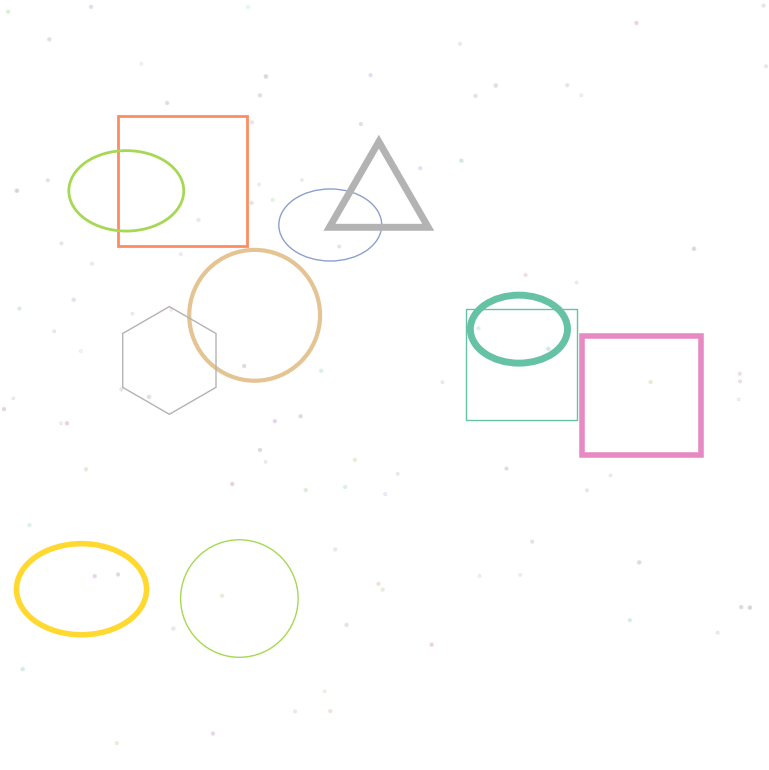[{"shape": "oval", "thickness": 2.5, "radius": 0.32, "center": [0.674, 0.573]}, {"shape": "square", "thickness": 0.5, "radius": 0.36, "center": [0.678, 0.526]}, {"shape": "square", "thickness": 1, "radius": 0.42, "center": [0.237, 0.765]}, {"shape": "oval", "thickness": 0.5, "radius": 0.33, "center": [0.429, 0.708]}, {"shape": "square", "thickness": 2, "radius": 0.38, "center": [0.833, 0.487]}, {"shape": "circle", "thickness": 0.5, "radius": 0.38, "center": [0.311, 0.223]}, {"shape": "oval", "thickness": 1, "radius": 0.37, "center": [0.164, 0.752]}, {"shape": "oval", "thickness": 2, "radius": 0.42, "center": [0.106, 0.235]}, {"shape": "circle", "thickness": 1.5, "radius": 0.42, "center": [0.331, 0.591]}, {"shape": "triangle", "thickness": 2.5, "radius": 0.37, "center": [0.492, 0.742]}, {"shape": "hexagon", "thickness": 0.5, "radius": 0.35, "center": [0.22, 0.532]}]